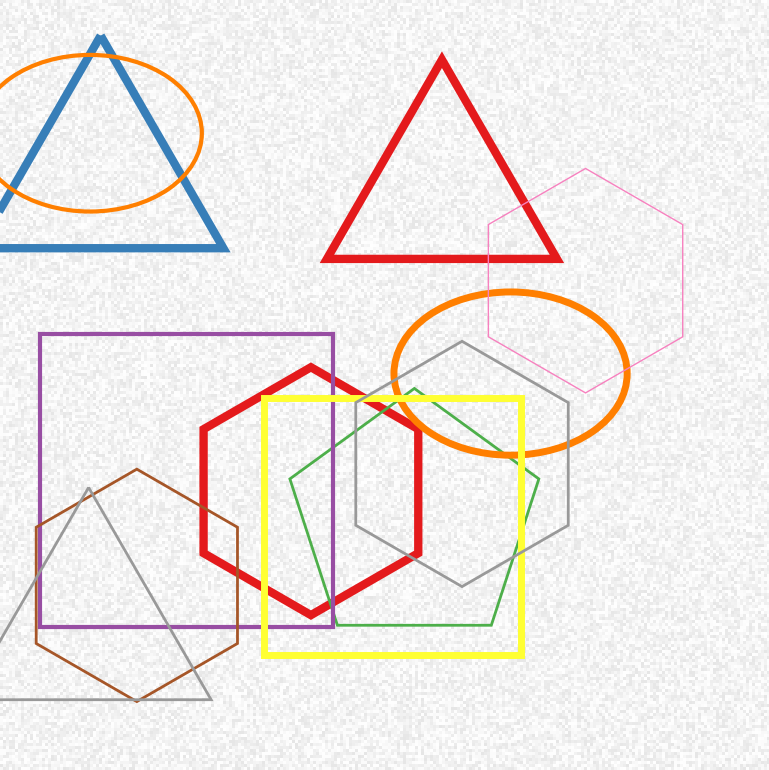[{"shape": "triangle", "thickness": 3, "radius": 0.86, "center": [0.574, 0.75]}, {"shape": "hexagon", "thickness": 3, "radius": 0.8, "center": [0.404, 0.362]}, {"shape": "triangle", "thickness": 3, "radius": 0.92, "center": [0.131, 0.77]}, {"shape": "pentagon", "thickness": 1, "radius": 0.85, "center": [0.538, 0.325]}, {"shape": "square", "thickness": 1.5, "radius": 0.95, "center": [0.243, 0.376]}, {"shape": "oval", "thickness": 2.5, "radius": 0.76, "center": [0.663, 0.515]}, {"shape": "oval", "thickness": 1.5, "radius": 0.73, "center": [0.117, 0.827]}, {"shape": "square", "thickness": 2.5, "radius": 0.83, "center": [0.51, 0.316]}, {"shape": "hexagon", "thickness": 1, "radius": 0.75, "center": [0.178, 0.24]}, {"shape": "hexagon", "thickness": 0.5, "radius": 0.73, "center": [0.76, 0.635]}, {"shape": "triangle", "thickness": 1, "radius": 0.92, "center": [0.115, 0.183]}, {"shape": "hexagon", "thickness": 1, "radius": 0.8, "center": [0.6, 0.397]}]